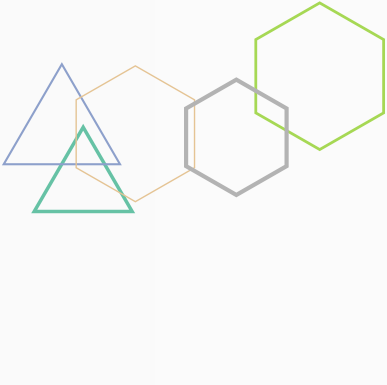[{"shape": "triangle", "thickness": 2.5, "radius": 0.73, "center": [0.215, 0.524]}, {"shape": "triangle", "thickness": 1.5, "radius": 0.87, "center": [0.16, 0.66]}, {"shape": "hexagon", "thickness": 2, "radius": 0.95, "center": [0.825, 0.802]}, {"shape": "hexagon", "thickness": 1, "radius": 0.88, "center": [0.349, 0.653]}, {"shape": "hexagon", "thickness": 3, "radius": 0.75, "center": [0.61, 0.643]}]